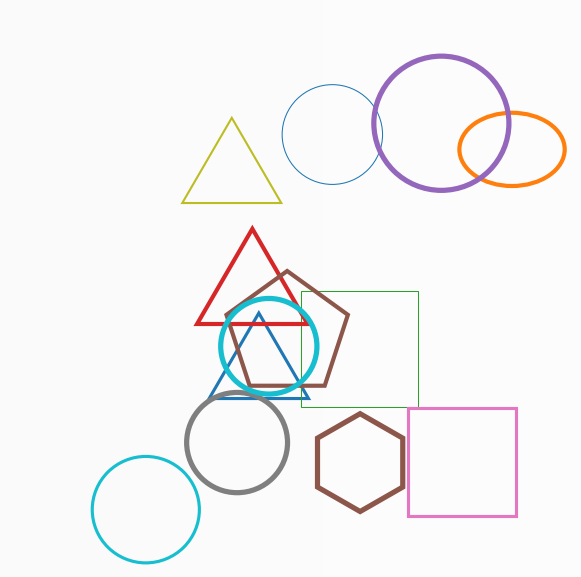[{"shape": "circle", "thickness": 0.5, "radius": 0.43, "center": [0.572, 0.766]}, {"shape": "triangle", "thickness": 1.5, "radius": 0.49, "center": [0.445, 0.358]}, {"shape": "oval", "thickness": 2, "radius": 0.45, "center": [0.881, 0.74]}, {"shape": "square", "thickness": 0.5, "radius": 0.5, "center": [0.619, 0.395]}, {"shape": "triangle", "thickness": 2, "radius": 0.55, "center": [0.434, 0.493]}, {"shape": "circle", "thickness": 2.5, "radius": 0.58, "center": [0.759, 0.786]}, {"shape": "pentagon", "thickness": 2, "radius": 0.55, "center": [0.494, 0.42]}, {"shape": "hexagon", "thickness": 2.5, "radius": 0.42, "center": [0.62, 0.198]}, {"shape": "square", "thickness": 1.5, "radius": 0.47, "center": [0.795, 0.199]}, {"shape": "circle", "thickness": 2.5, "radius": 0.43, "center": [0.408, 0.233]}, {"shape": "triangle", "thickness": 1, "radius": 0.49, "center": [0.399, 0.697]}, {"shape": "circle", "thickness": 2.5, "radius": 0.41, "center": [0.462, 0.4]}, {"shape": "circle", "thickness": 1.5, "radius": 0.46, "center": [0.251, 0.117]}]